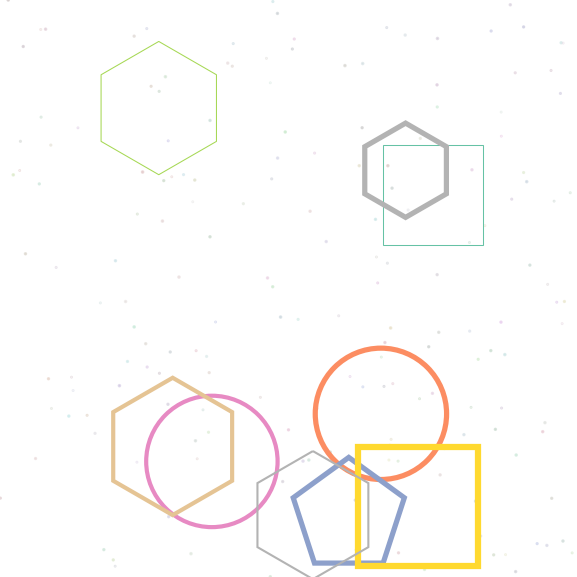[{"shape": "square", "thickness": 0.5, "radius": 0.43, "center": [0.749, 0.661]}, {"shape": "circle", "thickness": 2.5, "radius": 0.57, "center": [0.66, 0.283]}, {"shape": "pentagon", "thickness": 2.5, "radius": 0.51, "center": [0.604, 0.106]}, {"shape": "circle", "thickness": 2, "radius": 0.57, "center": [0.367, 0.2]}, {"shape": "hexagon", "thickness": 0.5, "radius": 0.58, "center": [0.275, 0.812]}, {"shape": "square", "thickness": 3, "radius": 0.52, "center": [0.724, 0.122]}, {"shape": "hexagon", "thickness": 2, "radius": 0.59, "center": [0.299, 0.226]}, {"shape": "hexagon", "thickness": 2.5, "radius": 0.41, "center": [0.702, 0.704]}, {"shape": "hexagon", "thickness": 1, "radius": 0.55, "center": [0.542, 0.107]}]